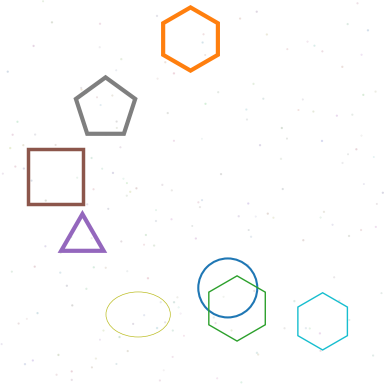[{"shape": "circle", "thickness": 1.5, "radius": 0.38, "center": [0.592, 0.252]}, {"shape": "hexagon", "thickness": 3, "radius": 0.41, "center": [0.495, 0.899]}, {"shape": "hexagon", "thickness": 1, "radius": 0.42, "center": [0.616, 0.199]}, {"shape": "triangle", "thickness": 3, "radius": 0.32, "center": [0.214, 0.38]}, {"shape": "square", "thickness": 2.5, "radius": 0.36, "center": [0.144, 0.541]}, {"shape": "pentagon", "thickness": 3, "radius": 0.4, "center": [0.274, 0.718]}, {"shape": "oval", "thickness": 0.5, "radius": 0.42, "center": [0.359, 0.183]}, {"shape": "hexagon", "thickness": 1, "radius": 0.37, "center": [0.838, 0.165]}]